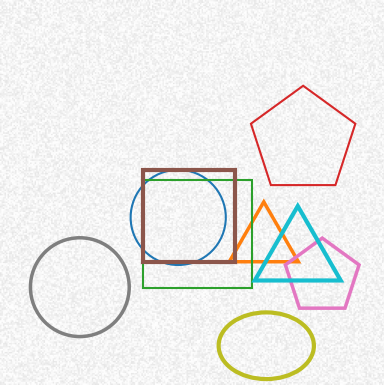[{"shape": "circle", "thickness": 1.5, "radius": 0.62, "center": [0.463, 0.435]}, {"shape": "triangle", "thickness": 2.5, "radius": 0.52, "center": [0.685, 0.372]}, {"shape": "square", "thickness": 1.5, "radius": 0.71, "center": [0.512, 0.392]}, {"shape": "pentagon", "thickness": 1.5, "radius": 0.71, "center": [0.787, 0.635]}, {"shape": "square", "thickness": 3, "radius": 0.6, "center": [0.492, 0.439]}, {"shape": "pentagon", "thickness": 2.5, "radius": 0.5, "center": [0.837, 0.281]}, {"shape": "circle", "thickness": 2.5, "radius": 0.64, "center": [0.207, 0.254]}, {"shape": "oval", "thickness": 3, "radius": 0.62, "center": [0.692, 0.102]}, {"shape": "triangle", "thickness": 3, "radius": 0.64, "center": [0.773, 0.336]}]